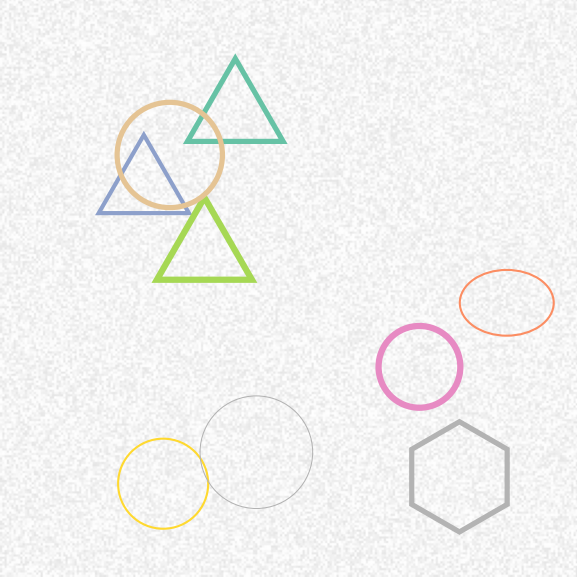[{"shape": "triangle", "thickness": 2.5, "radius": 0.48, "center": [0.407, 0.802]}, {"shape": "oval", "thickness": 1, "radius": 0.41, "center": [0.878, 0.475]}, {"shape": "triangle", "thickness": 2, "radius": 0.45, "center": [0.249, 0.675]}, {"shape": "circle", "thickness": 3, "radius": 0.35, "center": [0.726, 0.364]}, {"shape": "triangle", "thickness": 3, "radius": 0.48, "center": [0.354, 0.562]}, {"shape": "circle", "thickness": 1, "radius": 0.39, "center": [0.283, 0.162]}, {"shape": "circle", "thickness": 2.5, "radius": 0.46, "center": [0.294, 0.731]}, {"shape": "hexagon", "thickness": 2.5, "radius": 0.48, "center": [0.796, 0.173]}, {"shape": "circle", "thickness": 0.5, "radius": 0.49, "center": [0.444, 0.216]}]